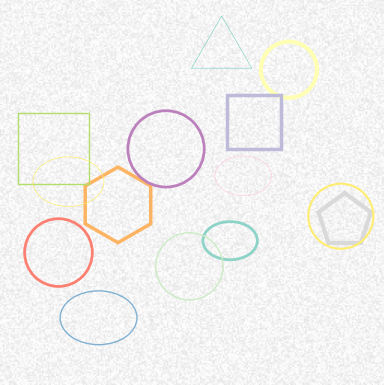[{"shape": "triangle", "thickness": 0.5, "radius": 0.45, "center": [0.576, 0.868]}, {"shape": "oval", "thickness": 2, "radius": 0.35, "center": [0.598, 0.375]}, {"shape": "circle", "thickness": 3, "radius": 0.36, "center": [0.75, 0.819]}, {"shape": "square", "thickness": 2.5, "radius": 0.35, "center": [0.659, 0.683]}, {"shape": "circle", "thickness": 2, "radius": 0.44, "center": [0.152, 0.344]}, {"shape": "oval", "thickness": 1, "radius": 0.5, "center": [0.256, 0.175]}, {"shape": "hexagon", "thickness": 2.5, "radius": 0.49, "center": [0.306, 0.468]}, {"shape": "square", "thickness": 1, "radius": 0.46, "center": [0.138, 0.615]}, {"shape": "oval", "thickness": 0.5, "radius": 0.37, "center": [0.632, 0.543]}, {"shape": "pentagon", "thickness": 3, "radius": 0.36, "center": [0.895, 0.427]}, {"shape": "circle", "thickness": 2, "radius": 0.5, "center": [0.431, 0.613]}, {"shape": "circle", "thickness": 1, "radius": 0.44, "center": [0.492, 0.308]}, {"shape": "oval", "thickness": 0.5, "radius": 0.46, "center": [0.178, 0.528]}, {"shape": "circle", "thickness": 1.5, "radius": 0.42, "center": [0.885, 0.438]}]